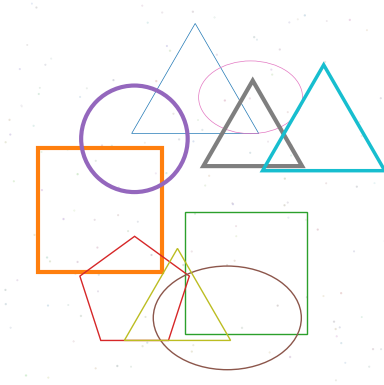[{"shape": "triangle", "thickness": 0.5, "radius": 0.95, "center": [0.507, 0.749]}, {"shape": "square", "thickness": 3, "radius": 0.8, "center": [0.26, 0.454]}, {"shape": "square", "thickness": 1, "radius": 0.79, "center": [0.639, 0.291]}, {"shape": "pentagon", "thickness": 1, "radius": 0.75, "center": [0.35, 0.237]}, {"shape": "circle", "thickness": 3, "radius": 0.69, "center": [0.349, 0.639]}, {"shape": "oval", "thickness": 1, "radius": 0.96, "center": [0.59, 0.174]}, {"shape": "oval", "thickness": 0.5, "radius": 0.67, "center": [0.651, 0.747]}, {"shape": "triangle", "thickness": 3, "radius": 0.74, "center": [0.656, 0.643]}, {"shape": "triangle", "thickness": 1, "radius": 0.8, "center": [0.461, 0.195]}, {"shape": "triangle", "thickness": 2.5, "radius": 0.92, "center": [0.841, 0.648]}]